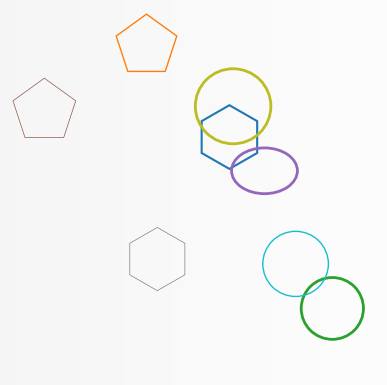[{"shape": "hexagon", "thickness": 1.5, "radius": 0.41, "center": [0.592, 0.644]}, {"shape": "pentagon", "thickness": 1, "radius": 0.41, "center": [0.378, 0.881]}, {"shape": "circle", "thickness": 2, "radius": 0.4, "center": [0.858, 0.199]}, {"shape": "oval", "thickness": 2, "radius": 0.42, "center": [0.683, 0.556]}, {"shape": "pentagon", "thickness": 0.5, "radius": 0.43, "center": [0.114, 0.712]}, {"shape": "hexagon", "thickness": 0.5, "radius": 0.41, "center": [0.406, 0.327]}, {"shape": "circle", "thickness": 2, "radius": 0.49, "center": [0.602, 0.724]}, {"shape": "circle", "thickness": 1, "radius": 0.42, "center": [0.763, 0.315]}]